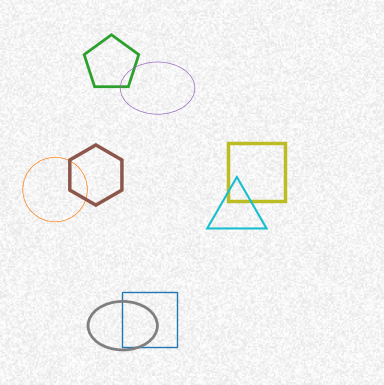[{"shape": "square", "thickness": 1, "radius": 0.35, "center": [0.389, 0.17]}, {"shape": "circle", "thickness": 0.5, "radius": 0.42, "center": [0.143, 0.508]}, {"shape": "pentagon", "thickness": 2, "radius": 0.37, "center": [0.29, 0.835]}, {"shape": "oval", "thickness": 0.5, "radius": 0.48, "center": [0.409, 0.771]}, {"shape": "hexagon", "thickness": 2.5, "radius": 0.39, "center": [0.249, 0.545]}, {"shape": "oval", "thickness": 2, "radius": 0.45, "center": [0.319, 0.154]}, {"shape": "square", "thickness": 2.5, "radius": 0.37, "center": [0.666, 0.553]}, {"shape": "triangle", "thickness": 1.5, "radius": 0.45, "center": [0.615, 0.451]}]